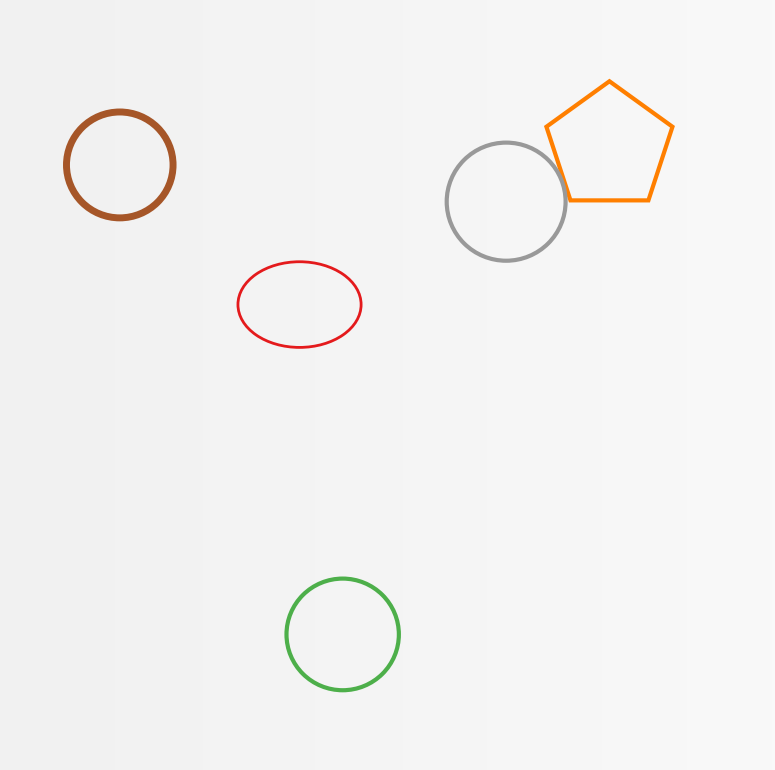[{"shape": "oval", "thickness": 1, "radius": 0.4, "center": [0.386, 0.604]}, {"shape": "circle", "thickness": 1.5, "radius": 0.36, "center": [0.442, 0.176]}, {"shape": "pentagon", "thickness": 1.5, "radius": 0.43, "center": [0.786, 0.809]}, {"shape": "circle", "thickness": 2.5, "radius": 0.34, "center": [0.155, 0.786]}, {"shape": "circle", "thickness": 1.5, "radius": 0.38, "center": [0.653, 0.738]}]